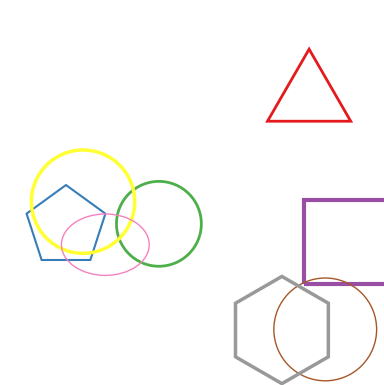[{"shape": "triangle", "thickness": 2, "radius": 0.62, "center": [0.803, 0.748]}, {"shape": "pentagon", "thickness": 1.5, "radius": 0.54, "center": [0.171, 0.412]}, {"shape": "circle", "thickness": 2, "radius": 0.55, "center": [0.413, 0.419]}, {"shape": "square", "thickness": 3, "radius": 0.55, "center": [0.899, 0.371]}, {"shape": "circle", "thickness": 2.5, "radius": 0.67, "center": [0.216, 0.476]}, {"shape": "circle", "thickness": 1, "radius": 0.67, "center": [0.845, 0.144]}, {"shape": "oval", "thickness": 1, "radius": 0.57, "center": [0.274, 0.364]}, {"shape": "hexagon", "thickness": 2.5, "radius": 0.7, "center": [0.732, 0.143]}]